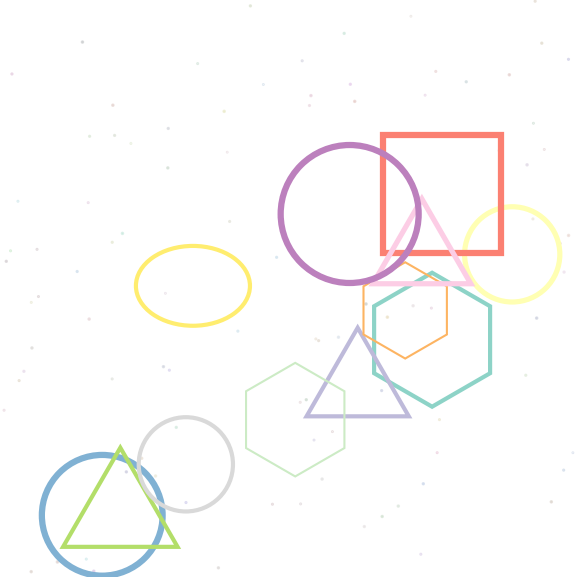[{"shape": "hexagon", "thickness": 2, "radius": 0.58, "center": [0.748, 0.411]}, {"shape": "circle", "thickness": 2.5, "radius": 0.41, "center": [0.887, 0.559]}, {"shape": "triangle", "thickness": 2, "radius": 0.51, "center": [0.619, 0.329]}, {"shape": "square", "thickness": 3, "radius": 0.51, "center": [0.765, 0.664]}, {"shape": "circle", "thickness": 3, "radius": 0.52, "center": [0.177, 0.107]}, {"shape": "hexagon", "thickness": 1, "radius": 0.42, "center": [0.702, 0.462]}, {"shape": "triangle", "thickness": 2, "radius": 0.57, "center": [0.208, 0.109]}, {"shape": "triangle", "thickness": 2.5, "radius": 0.49, "center": [0.731, 0.557]}, {"shape": "circle", "thickness": 2, "radius": 0.41, "center": [0.322, 0.195]}, {"shape": "circle", "thickness": 3, "radius": 0.6, "center": [0.605, 0.629]}, {"shape": "hexagon", "thickness": 1, "radius": 0.49, "center": [0.511, 0.272]}, {"shape": "oval", "thickness": 2, "radius": 0.49, "center": [0.334, 0.504]}]